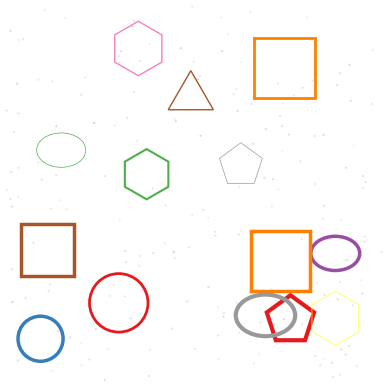[{"shape": "circle", "thickness": 2, "radius": 0.38, "center": [0.308, 0.213]}, {"shape": "pentagon", "thickness": 3, "radius": 0.32, "center": [0.754, 0.169]}, {"shape": "circle", "thickness": 2.5, "radius": 0.29, "center": [0.105, 0.12]}, {"shape": "oval", "thickness": 0.5, "radius": 0.32, "center": [0.159, 0.61]}, {"shape": "hexagon", "thickness": 1.5, "radius": 0.33, "center": [0.381, 0.548]}, {"shape": "oval", "thickness": 2.5, "radius": 0.32, "center": [0.871, 0.342]}, {"shape": "square", "thickness": 2, "radius": 0.39, "center": [0.74, 0.823]}, {"shape": "square", "thickness": 2.5, "radius": 0.38, "center": [0.729, 0.322]}, {"shape": "hexagon", "thickness": 0.5, "radius": 0.35, "center": [0.871, 0.173]}, {"shape": "triangle", "thickness": 1, "radius": 0.34, "center": [0.496, 0.749]}, {"shape": "square", "thickness": 2.5, "radius": 0.34, "center": [0.123, 0.35]}, {"shape": "hexagon", "thickness": 1, "radius": 0.35, "center": [0.359, 0.874]}, {"shape": "oval", "thickness": 3, "radius": 0.39, "center": [0.69, 0.181]}, {"shape": "pentagon", "thickness": 0.5, "radius": 0.29, "center": [0.626, 0.571]}]